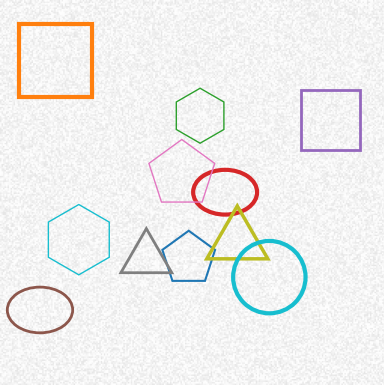[{"shape": "pentagon", "thickness": 1.5, "radius": 0.36, "center": [0.49, 0.329]}, {"shape": "square", "thickness": 3, "radius": 0.47, "center": [0.145, 0.843]}, {"shape": "hexagon", "thickness": 1, "radius": 0.36, "center": [0.52, 0.699]}, {"shape": "oval", "thickness": 3, "radius": 0.42, "center": [0.585, 0.501]}, {"shape": "square", "thickness": 2, "radius": 0.38, "center": [0.858, 0.688]}, {"shape": "oval", "thickness": 2, "radius": 0.42, "center": [0.104, 0.195]}, {"shape": "pentagon", "thickness": 1, "radius": 0.45, "center": [0.472, 0.548]}, {"shape": "triangle", "thickness": 2, "radius": 0.38, "center": [0.38, 0.33]}, {"shape": "triangle", "thickness": 2.5, "radius": 0.46, "center": [0.616, 0.373]}, {"shape": "hexagon", "thickness": 1, "radius": 0.46, "center": [0.205, 0.377]}, {"shape": "circle", "thickness": 3, "radius": 0.47, "center": [0.7, 0.28]}]